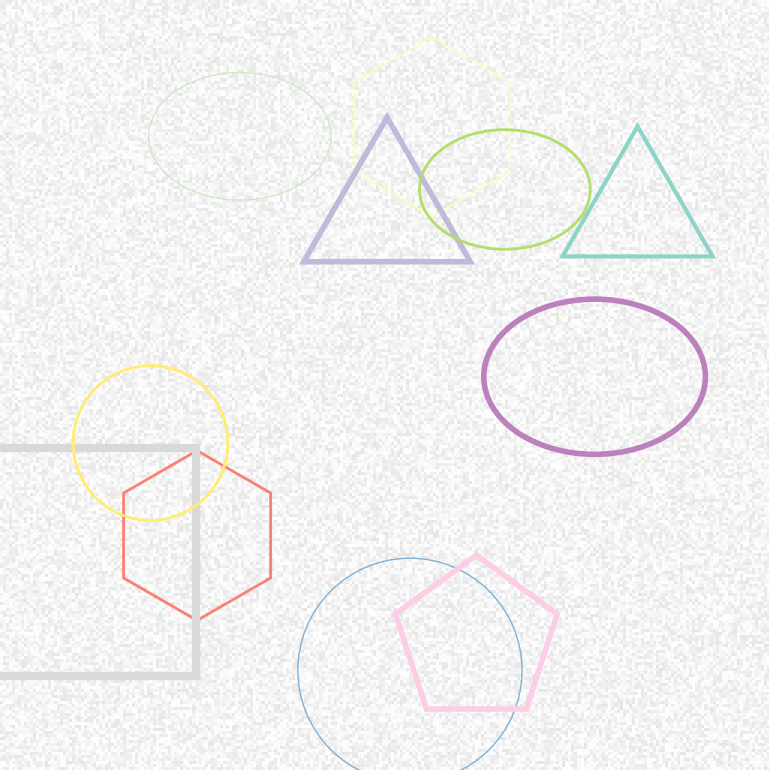[{"shape": "triangle", "thickness": 1.5, "radius": 0.56, "center": [0.828, 0.723]}, {"shape": "hexagon", "thickness": 0.5, "radius": 0.58, "center": [0.561, 0.835]}, {"shape": "triangle", "thickness": 2, "radius": 0.62, "center": [0.503, 0.723]}, {"shape": "hexagon", "thickness": 1, "radius": 0.55, "center": [0.256, 0.305]}, {"shape": "circle", "thickness": 0.5, "radius": 0.73, "center": [0.532, 0.129]}, {"shape": "oval", "thickness": 1, "radius": 0.55, "center": [0.656, 0.754]}, {"shape": "pentagon", "thickness": 2, "radius": 0.55, "center": [0.619, 0.169]}, {"shape": "square", "thickness": 3, "radius": 0.74, "center": [0.106, 0.27]}, {"shape": "oval", "thickness": 2, "radius": 0.72, "center": [0.772, 0.511]}, {"shape": "oval", "thickness": 0.5, "radius": 0.59, "center": [0.312, 0.823]}, {"shape": "circle", "thickness": 1, "radius": 0.5, "center": [0.195, 0.425]}]